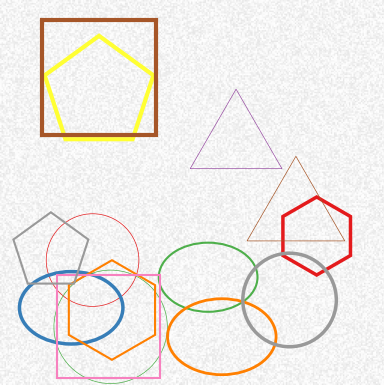[{"shape": "hexagon", "thickness": 2.5, "radius": 0.51, "center": [0.823, 0.387]}, {"shape": "circle", "thickness": 0.5, "radius": 0.6, "center": [0.24, 0.324]}, {"shape": "oval", "thickness": 2.5, "radius": 0.67, "center": [0.185, 0.201]}, {"shape": "circle", "thickness": 0.5, "radius": 0.74, "center": [0.287, 0.151]}, {"shape": "oval", "thickness": 1.5, "radius": 0.64, "center": [0.541, 0.28]}, {"shape": "triangle", "thickness": 0.5, "radius": 0.69, "center": [0.613, 0.631]}, {"shape": "hexagon", "thickness": 1.5, "radius": 0.65, "center": [0.291, 0.195]}, {"shape": "oval", "thickness": 2, "radius": 0.7, "center": [0.576, 0.125]}, {"shape": "pentagon", "thickness": 3, "radius": 0.74, "center": [0.257, 0.758]}, {"shape": "triangle", "thickness": 0.5, "radius": 0.73, "center": [0.769, 0.448]}, {"shape": "square", "thickness": 3, "radius": 0.75, "center": [0.257, 0.799]}, {"shape": "square", "thickness": 1.5, "radius": 0.67, "center": [0.281, 0.151]}, {"shape": "pentagon", "thickness": 1.5, "radius": 0.51, "center": [0.132, 0.346]}, {"shape": "circle", "thickness": 2.5, "radius": 0.61, "center": [0.752, 0.221]}]